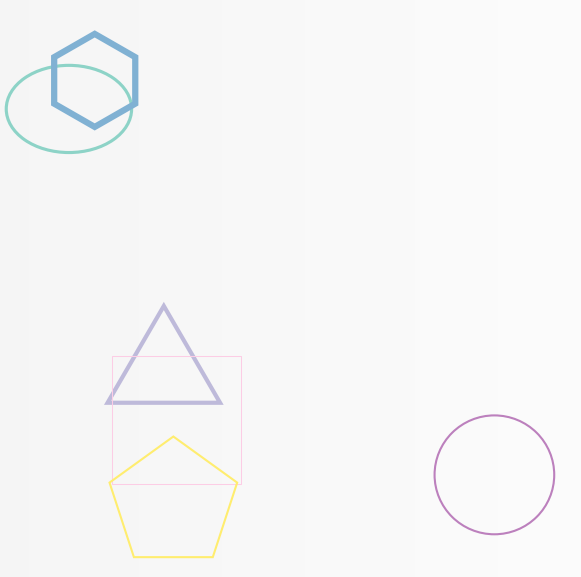[{"shape": "oval", "thickness": 1.5, "radius": 0.54, "center": [0.119, 0.81]}, {"shape": "triangle", "thickness": 2, "radius": 0.56, "center": [0.282, 0.358]}, {"shape": "hexagon", "thickness": 3, "radius": 0.4, "center": [0.163, 0.86]}, {"shape": "square", "thickness": 0.5, "radius": 0.55, "center": [0.303, 0.272]}, {"shape": "circle", "thickness": 1, "radius": 0.51, "center": [0.851, 0.177]}, {"shape": "pentagon", "thickness": 1, "radius": 0.58, "center": [0.298, 0.128]}]